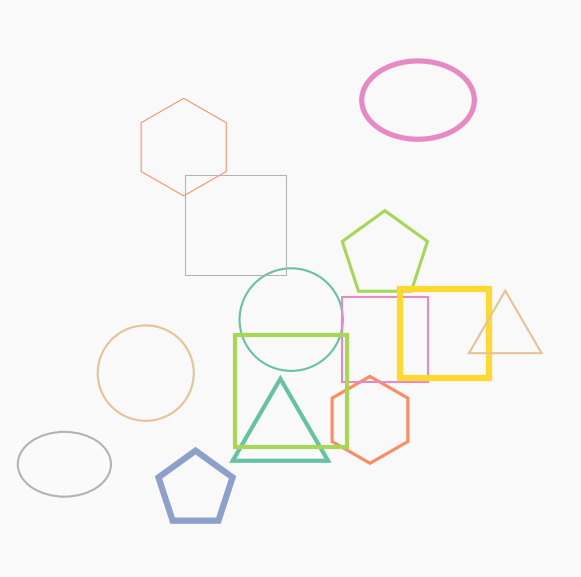[{"shape": "triangle", "thickness": 2, "radius": 0.47, "center": [0.482, 0.249]}, {"shape": "circle", "thickness": 1, "radius": 0.44, "center": [0.501, 0.446]}, {"shape": "hexagon", "thickness": 0.5, "radius": 0.42, "center": [0.316, 0.744]}, {"shape": "hexagon", "thickness": 1.5, "radius": 0.38, "center": [0.636, 0.272]}, {"shape": "pentagon", "thickness": 3, "radius": 0.33, "center": [0.336, 0.152]}, {"shape": "square", "thickness": 1, "radius": 0.37, "center": [0.663, 0.411]}, {"shape": "oval", "thickness": 2.5, "radius": 0.48, "center": [0.719, 0.826]}, {"shape": "pentagon", "thickness": 1.5, "radius": 0.39, "center": [0.662, 0.557]}, {"shape": "square", "thickness": 2, "radius": 0.48, "center": [0.501, 0.322]}, {"shape": "square", "thickness": 3, "radius": 0.38, "center": [0.765, 0.422]}, {"shape": "triangle", "thickness": 1, "radius": 0.36, "center": [0.869, 0.424]}, {"shape": "circle", "thickness": 1, "radius": 0.41, "center": [0.251, 0.353]}, {"shape": "oval", "thickness": 1, "radius": 0.4, "center": [0.111, 0.195]}, {"shape": "square", "thickness": 0.5, "radius": 0.43, "center": [0.405, 0.61]}]